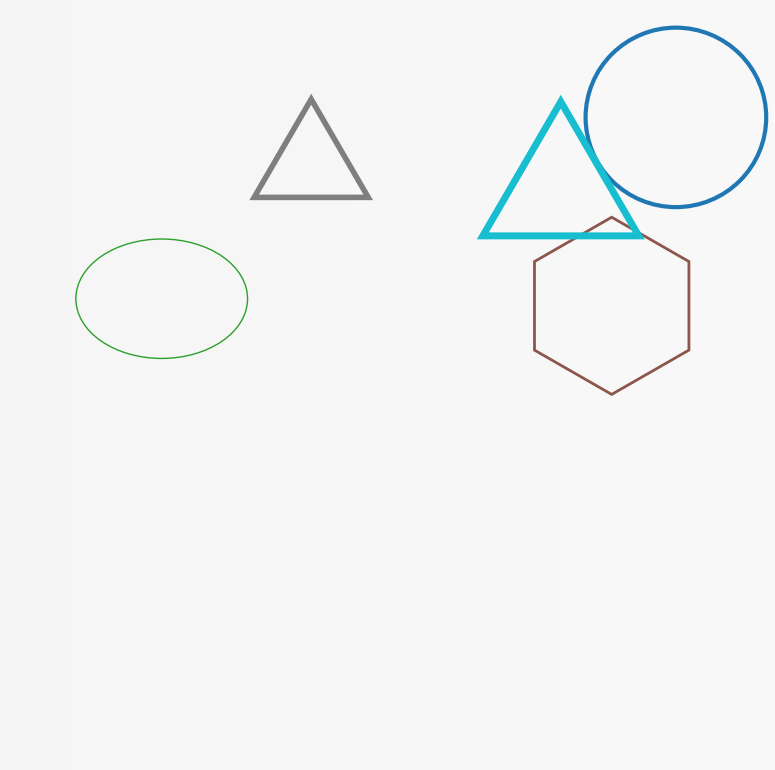[{"shape": "circle", "thickness": 1.5, "radius": 0.58, "center": [0.872, 0.848]}, {"shape": "oval", "thickness": 0.5, "radius": 0.55, "center": [0.209, 0.612]}, {"shape": "hexagon", "thickness": 1, "radius": 0.58, "center": [0.789, 0.603]}, {"shape": "triangle", "thickness": 2, "radius": 0.43, "center": [0.402, 0.786]}, {"shape": "triangle", "thickness": 2.5, "radius": 0.58, "center": [0.724, 0.752]}]